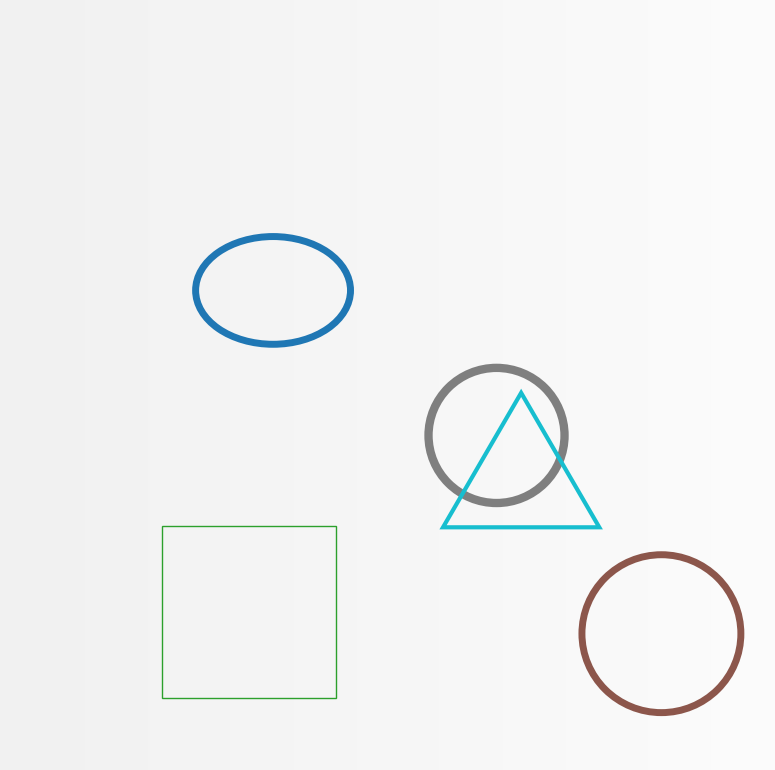[{"shape": "oval", "thickness": 2.5, "radius": 0.5, "center": [0.352, 0.623]}, {"shape": "square", "thickness": 0.5, "radius": 0.56, "center": [0.321, 0.205]}, {"shape": "circle", "thickness": 2.5, "radius": 0.51, "center": [0.853, 0.177]}, {"shape": "circle", "thickness": 3, "radius": 0.44, "center": [0.641, 0.434]}, {"shape": "triangle", "thickness": 1.5, "radius": 0.58, "center": [0.672, 0.373]}]